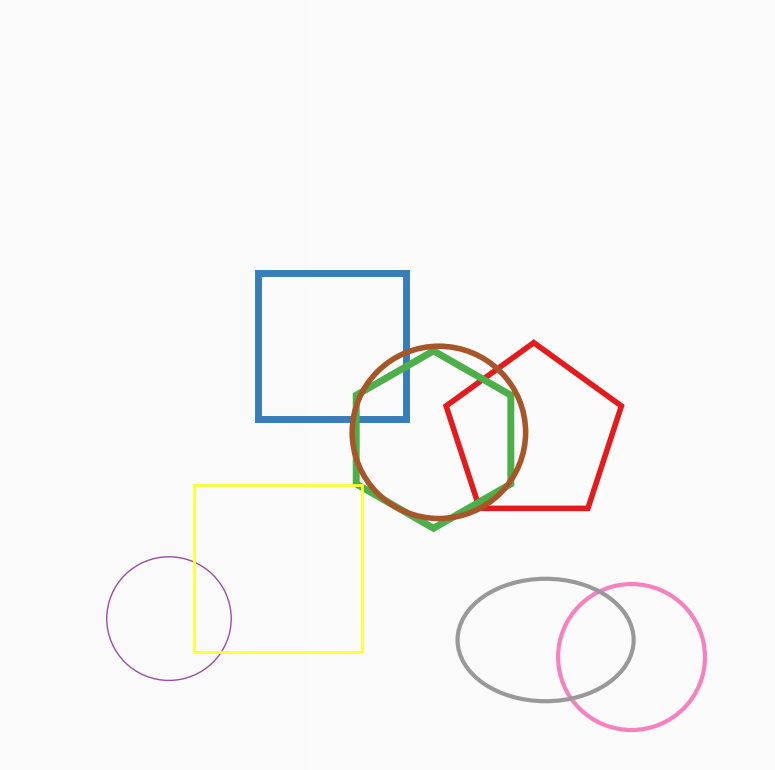[{"shape": "pentagon", "thickness": 2, "radius": 0.59, "center": [0.689, 0.436]}, {"shape": "square", "thickness": 2.5, "radius": 0.48, "center": [0.428, 0.551]}, {"shape": "hexagon", "thickness": 2.5, "radius": 0.58, "center": [0.559, 0.429]}, {"shape": "circle", "thickness": 0.5, "radius": 0.4, "center": [0.218, 0.197]}, {"shape": "square", "thickness": 1, "radius": 0.54, "center": [0.359, 0.261]}, {"shape": "circle", "thickness": 2, "radius": 0.56, "center": [0.566, 0.438]}, {"shape": "circle", "thickness": 1.5, "radius": 0.47, "center": [0.815, 0.147]}, {"shape": "oval", "thickness": 1.5, "radius": 0.57, "center": [0.704, 0.169]}]